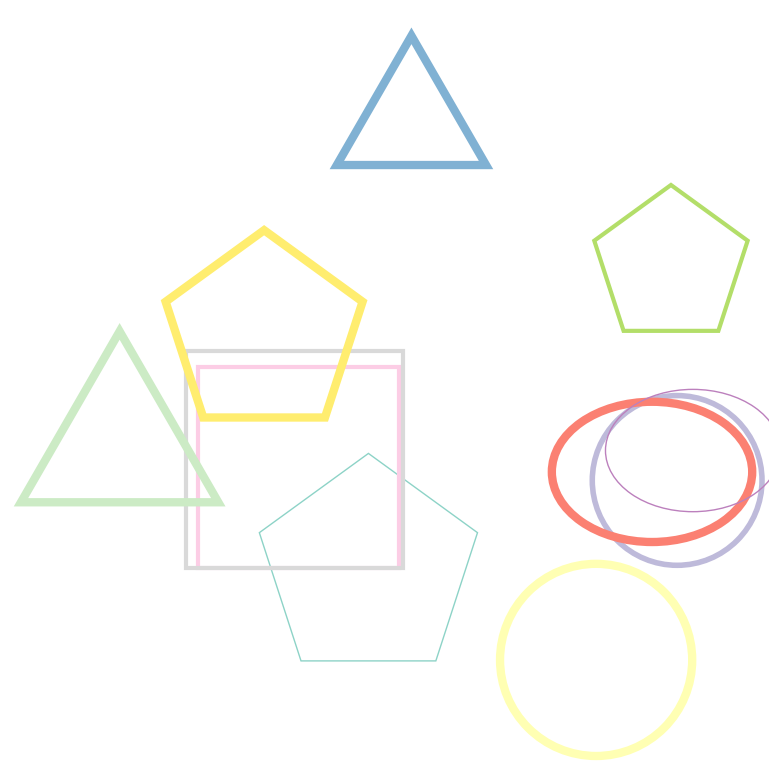[{"shape": "pentagon", "thickness": 0.5, "radius": 0.74, "center": [0.478, 0.262]}, {"shape": "circle", "thickness": 3, "radius": 0.62, "center": [0.774, 0.143]}, {"shape": "circle", "thickness": 2, "radius": 0.55, "center": [0.879, 0.376]}, {"shape": "oval", "thickness": 3, "radius": 0.65, "center": [0.847, 0.387]}, {"shape": "triangle", "thickness": 3, "radius": 0.56, "center": [0.534, 0.842]}, {"shape": "pentagon", "thickness": 1.5, "radius": 0.52, "center": [0.871, 0.655]}, {"shape": "square", "thickness": 1.5, "radius": 0.65, "center": [0.388, 0.393]}, {"shape": "square", "thickness": 1.5, "radius": 0.7, "center": [0.382, 0.404]}, {"shape": "oval", "thickness": 0.5, "radius": 0.57, "center": [0.9, 0.415]}, {"shape": "triangle", "thickness": 3, "radius": 0.74, "center": [0.155, 0.422]}, {"shape": "pentagon", "thickness": 3, "radius": 0.67, "center": [0.343, 0.567]}]